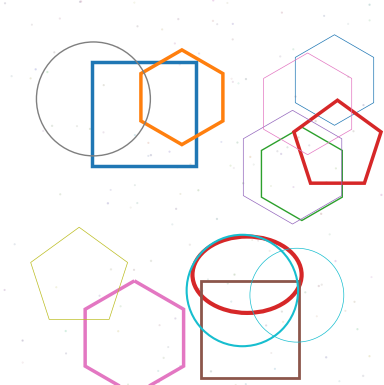[{"shape": "square", "thickness": 2.5, "radius": 0.67, "center": [0.374, 0.704]}, {"shape": "hexagon", "thickness": 0.5, "radius": 0.59, "center": [0.869, 0.792]}, {"shape": "hexagon", "thickness": 2.5, "radius": 0.61, "center": [0.472, 0.747]}, {"shape": "hexagon", "thickness": 1, "radius": 0.61, "center": [0.784, 0.549]}, {"shape": "oval", "thickness": 3, "radius": 0.71, "center": [0.642, 0.286]}, {"shape": "pentagon", "thickness": 2.5, "radius": 0.6, "center": [0.877, 0.621]}, {"shape": "hexagon", "thickness": 0.5, "radius": 0.74, "center": [0.76, 0.566]}, {"shape": "square", "thickness": 2, "radius": 0.63, "center": [0.649, 0.144]}, {"shape": "hexagon", "thickness": 0.5, "radius": 0.66, "center": [0.799, 0.73]}, {"shape": "hexagon", "thickness": 2.5, "radius": 0.74, "center": [0.349, 0.123]}, {"shape": "circle", "thickness": 1, "radius": 0.74, "center": [0.243, 0.743]}, {"shape": "pentagon", "thickness": 0.5, "radius": 0.66, "center": [0.206, 0.277]}, {"shape": "circle", "thickness": 1.5, "radius": 0.72, "center": [0.629, 0.245]}, {"shape": "circle", "thickness": 0.5, "radius": 0.61, "center": [0.771, 0.233]}]